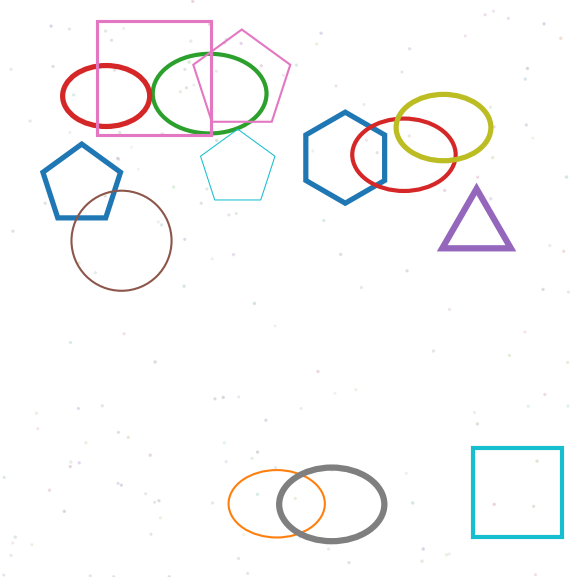[{"shape": "hexagon", "thickness": 2.5, "radius": 0.39, "center": [0.598, 0.726]}, {"shape": "pentagon", "thickness": 2.5, "radius": 0.35, "center": [0.142, 0.679]}, {"shape": "oval", "thickness": 1, "radius": 0.42, "center": [0.479, 0.127]}, {"shape": "oval", "thickness": 2, "radius": 0.49, "center": [0.363, 0.837]}, {"shape": "oval", "thickness": 2, "radius": 0.45, "center": [0.699, 0.731]}, {"shape": "oval", "thickness": 2.5, "radius": 0.38, "center": [0.184, 0.833]}, {"shape": "triangle", "thickness": 3, "radius": 0.34, "center": [0.825, 0.603]}, {"shape": "circle", "thickness": 1, "radius": 0.43, "center": [0.21, 0.582]}, {"shape": "square", "thickness": 1.5, "radius": 0.49, "center": [0.266, 0.864]}, {"shape": "pentagon", "thickness": 1, "radius": 0.44, "center": [0.419, 0.86]}, {"shape": "oval", "thickness": 3, "radius": 0.46, "center": [0.574, 0.126]}, {"shape": "oval", "thickness": 2.5, "radius": 0.41, "center": [0.768, 0.778]}, {"shape": "pentagon", "thickness": 0.5, "radius": 0.34, "center": [0.412, 0.708]}, {"shape": "square", "thickness": 2, "radius": 0.39, "center": [0.896, 0.146]}]